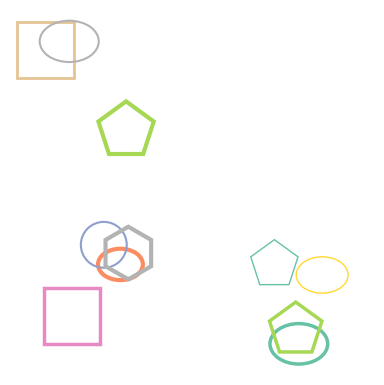[{"shape": "oval", "thickness": 2.5, "radius": 0.38, "center": [0.776, 0.107]}, {"shape": "pentagon", "thickness": 1, "radius": 0.32, "center": [0.713, 0.313]}, {"shape": "oval", "thickness": 3, "radius": 0.29, "center": [0.313, 0.313]}, {"shape": "circle", "thickness": 1.5, "radius": 0.3, "center": [0.27, 0.364]}, {"shape": "square", "thickness": 2.5, "radius": 0.36, "center": [0.187, 0.18]}, {"shape": "pentagon", "thickness": 2.5, "radius": 0.36, "center": [0.768, 0.144]}, {"shape": "pentagon", "thickness": 3, "radius": 0.38, "center": [0.327, 0.661]}, {"shape": "oval", "thickness": 1, "radius": 0.34, "center": [0.837, 0.286]}, {"shape": "square", "thickness": 2, "radius": 0.37, "center": [0.118, 0.87]}, {"shape": "oval", "thickness": 1.5, "radius": 0.38, "center": [0.18, 0.893]}, {"shape": "hexagon", "thickness": 3, "radius": 0.34, "center": [0.333, 0.343]}]